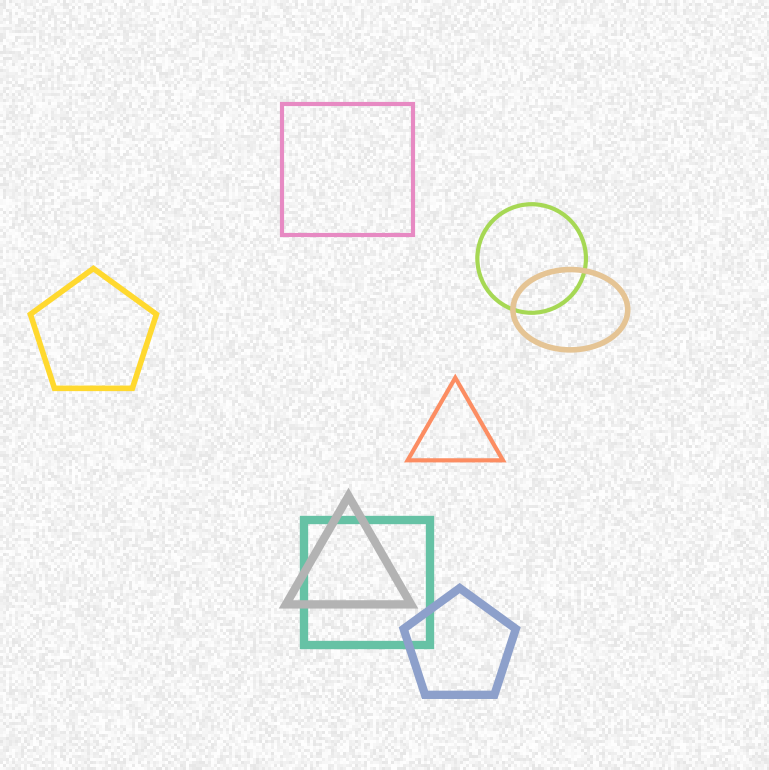[{"shape": "square", "thickness": 3, "radius": 0.41, "center": [0.477, 0.244]}, {"shape": "triangle", "thickness": 1.5, "radius": 0.36, "center": [0.591, 0.438]}, {"shape": "pentagon", "thickness": 3, "radius": 0.38, "center": [0.597, 0.16]}, {"shape": "square", "thickness": 1.5, "radius": 0.43, "center": [0.451, 0.78]}, {"shape": "circle", "thickness": 1.5, "radius": 0.35, "center": [0.69, 0.664]}, {"shape": "pentagon", "thickness": 2, "radius": 0.43, "center": [0.121, 0.565]}, {"shape": "oval", "thickness": 2, "radius": 0.37, "center": [0.741, 0.598]}, {"shape": "triangle", "thickness": 3, "radius": 0.47, "center": [0.453, 0.262]}]